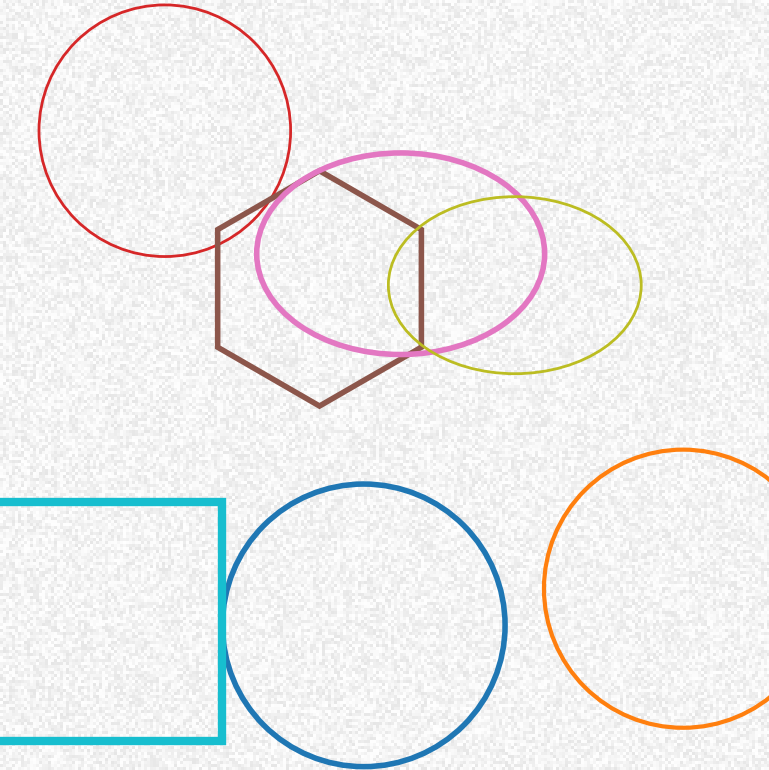[{"shape": "circle", "thickness": 2, "radius": 0.92, "center": [0.472, 0.188]}, {"shape": "circle", "thickness": 1.5, "radius": 0.9, "center": [0.887, 0.235]}, {"shape": "circle", "thickness": 1, "radius": 0.82, "center": [0.214, 0.83]}, {"shape": "hexagon", "thickness": 2, "radius": 0.76, "center": [0.415, 0.625]}, {"shape": "oval", "thickness": 2, "radius": 0.93, "center": [0.52, 0.67]}, {"shape": "oval", "thickness": 1, "radius": 0.82, "center": [0.669, 0.63]}, {"shape": "square", "thickness": 3, "radius": 0.78, "center": [0.132, 0.193]}]